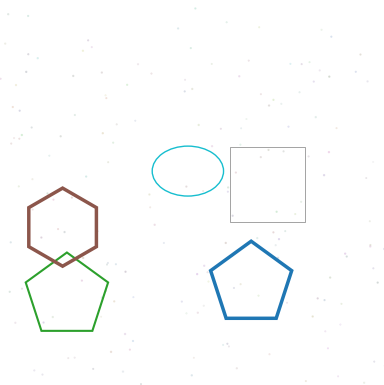[{"shape": "pentagon", "thickness": 2.5, "radius": 0.55, "center": [0.652, 0.263]}, {"shape": "pentagon", "thickness": 1.5, "radius": 0.56, "center": [0.174, 0.232]}, {"shape": "hexagon", "thickness": 2.5, "radius": 0.51, "center": [0.163, 0.41]}, {"shape": "square", "thickness": 0.5, "radius": 0.49, "center": [0.695, 0.521]}, {"shape": "oval", "thickness": 1, "radius": 0.46, "center": [0.488, 0.556]}]